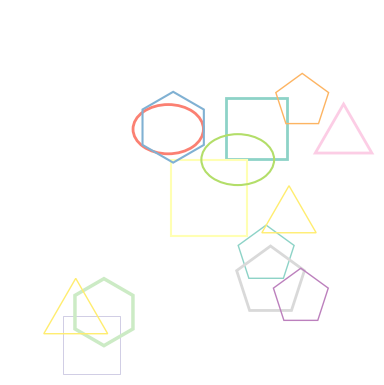[{"shape": "square", "thickness": 2, "radius": 0.4, "center": [0.667, 0.666]}, {"shape": "pentagon", "thickness": 1, "radius": 0.38, "center": [0.691, 0.339]}, {"shape": "square", "thickness": 1.5, "radius": 0.5, "center": [0.543, 0.486]}, {"shape": "square", "thickness": 0.5, "radius": 0.37, "center": [0.237, 0.104]}, {"shape": "oval", "thickness": 2, "radius": 0.46, "center": [0.437, 0.664]}, {"shape": "hexagon", "thickness": 1.5, "radius": 0.46, "center": [0.45, 0.67]}, {"shape": "pentagon", "thickness": 1, "radius": 0.36, "center": [0.785, 0.737]}, {"shape": "oval", "thickness": 1.5, "radius": 0.47, "center": [0.618, 0.585]}, {"shape": "triangle", "thickness": 2, "radius": 0.42, "center": [0.892, 0.645]}, {"shape": "pentagon", "thickness": 2, "radius": 0.46, "center": [0.703, 0.268]}, {"shape": "pentagon", "thickness": 1, "radius": 0.37, "center": [0.781, 0.228]}, {"shape": "hexagon", "thickness": 2.5, "radius": 0.43, "center": [0.27, 0.189]}, {"shape": "triangle", "thickness": 1, "radius": 0.41, "center": [0.751, 0.436]}, {"shape": "triangle", "thickness": 1, "radius": 0.48, "center": [0.197, 0.181]}]